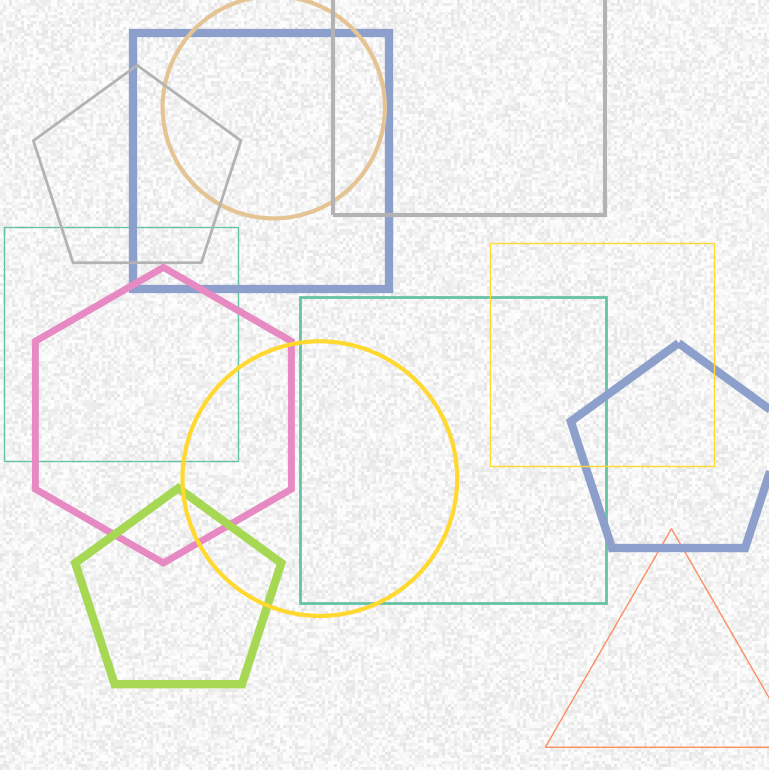[{"shape": "square", "thickness": 1, "radius": 0.99, "center": [0.588, 0.415]}, {"shape": "square", "thickness": 0.5, "radius": 0.76, "center": [0.157, 0.553]}, {"shape": "triangle", "thickness": 0.5, "radius": 0.95, "center": [0.872, 0.124]}, {"shape": "pentagon", "thickness": 3, "radius": 0.74, "center": [0.881, 0.407]}, {"shape": "square", "thickness": 3, "radius": 0.83, "center": [0.339, 0.791]}, {"shape": "hexagon", "thickness": 2.5, "radius": 0.96, "center": [0.212, 0.461]}, {"shape": "pentagon", "thickness": 3, "radius": 0.7, "center": [0.232, 0.225]}, {"shape": "circle", "thickness": 1.5, "radius": 0.89, "center": [0.415, 0.378]}, {"shape": "square", "thickness": 0.5, "radius": 0.73, "center": [0.782, 0.539]}, {"shape": "circle", "thickness": 1.5, "radius": 0.72, "center": [0.356, 0.861]}, {"shape": "pentagon", "thickness": 1, "radius": 0.71, "center": [0.178, 0.773]}, {"shape": "square", "thickness": 1.5, "radius": 0.88, "center": [0.609, 0.898]}]